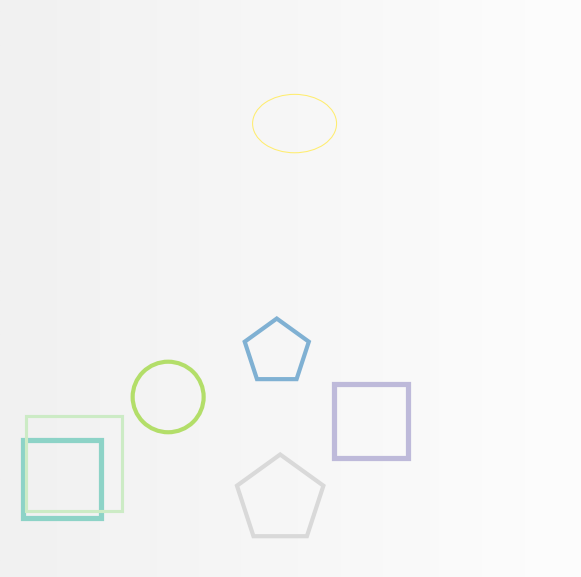[{"shape": "square", "thickness": 2.5, "radius": 0.34, "center": [0.107, 0.169]}, {"shape": "square", "thickness": 2.5, "radius": 0.32, "center": [0.639, 0.27]}, {"shape": "pentagon", "thickness": 2, "radius": 0.29, "center": [0.476, 0.39]}, {"shape": "circle", "thickness": 2, "radius": 0.31, "center": [0.289, 0.312]}, {"shape": "pentagon", "thickness": 2, "radius": 0.39, "center": [0.482, 0.134]}, {"shape": "square", "thickness": 1.5, "radius": 0.41, "center": [0.127, 0.196]}, {"shape": "oval", "thickness": 0.5, "radius": 0.36, "center": [0.507, 0.785]}]